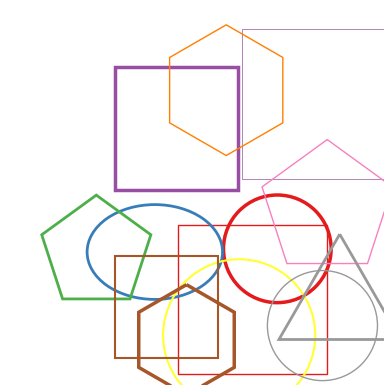[{"shape": "circle", "thickness": 2.5, "radius": 0.7, "center": [0.72, 0.354]}, {"shape": "square", "thickness": 1, "radius": 0.97, "center": [0.656, 0.223]}, {"shape": "oval", "thickness": 2, "radius": 0.88, "center": [0.402, 0.345]}, {"shape": "pentagon", "thickness": 2, "radius": 0.75, "center": [0.25, 0.344]}, {"shape": "square", "thickness": 2.5, "radius": 0.8, "center": [0.459, 0.666]}, {"shape": "square", "thickness": 0.5, "radius": 0.97, "center": [0.822, 0.73]}, {"shape": "hexagon", "thickness": 1, "radius": 0.85, "center": [0.588, 0.766]}, {"shape": "circle", "thickness": 1.5, "radius": 0.99, "center": [0.621, 0.129]}, {"shape": "square", "thickness": 1.5, "radius": 0.67, "center": [0.432, 0.203]}, {"shape": "hexagon", "thickness": 2.5, "radius": 0.72, "center": [0.484, 0.117]}, {"shape": "pentagon", "thickness": 1, "radius": 0.89, "center": [0.85, 0.459]}, {"shape": "circle", "thickness": 1, "radius": 0.71, "center": [0.838, 0.154]}, {"shape": "triangle", "thickness": 2, "radius": 0.91, "center": [0.882, 0.209]}]